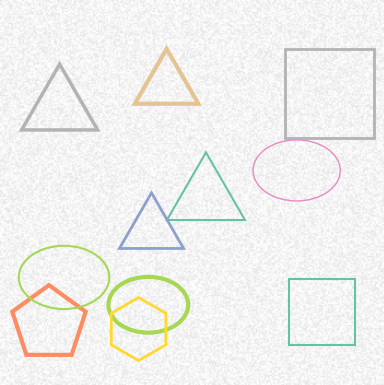[{"shape": "triangle", "thickness": 1.5, "radius": 0.59, "center": [0.535, 0.487]}, {"shape": "square", "thickness": 1.5, "radius": 0.43, "center": [0.837, 0.189]}, {"shape": "pentagon", "thickness": 3, "radius": 0.5, "center": [0.127, 0.159]}, {"shape": "triangle", "thickness": 2, "radius": 0.48, "center": [0.394, 0.403]}, {"shape": "oval", "thickness": 1, "radius": 0.57, "center": [0.77, 0.557]}, {"shape": "oval", "thickness": 1.5, "radius": 0.59, "center": [0.166, 0.28]}, {"shape": "oval", "thickness": 3, "radius": 0.52, "center": [0.385, 0.208]}, {"shape": "hexagon", "thickness": 2, "radius": 0.41, "center": [0.36, 0.145]}, {"shape": "triangle", "thickness": 3, "radius": 0.48, "center": [0.433, 0.778]}, {"shape": "square", "thickness": 2, "radius": 0.58, "center": [0.856, 0.757]}, {"shape": "triangle", "thickness": 2.5, "radius": 0.57, "center": [0.155, 0.719]}]